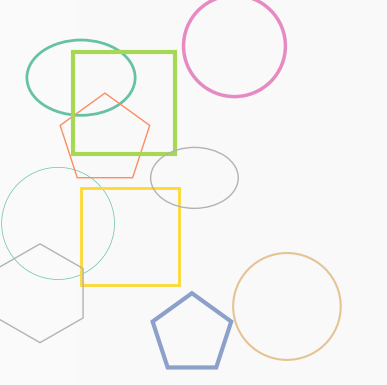[{"shape": "oval", "thickness": 2, "radius": 0.7, "center": [0.209, 0.798]}, {"shape": "circle", "thickness": 0.5, "radius": 0.73, "center": [0.15, 0.42]}, {"shape": "pentagon", "thickness": 1, "radius": 0.61, "center": [0.271, 0.637]}, {"shape": "pentagon", "thickness": 3, "radius": 0.53, "center": [0.495, 0.132]}, {"shape": "circle", "thickness": 2.5, "radius": 0.66, "center": [0.605, 0.881]}, {"shape": "square", "thickness": 3, "radius": 0.66, "center": [0.32, 0.733]}, {"shape": "square", "thickness": 2, "radius": 0.63, "center": [0.336, 0.386]}, {"shape": "circle", "thickness": 1.5, "radius": 0.69, "center": [0.741, 0.204]}, {"shape": "hexagon", "thickness": 1, "radius": 0.64, "center": [0.103, 0.238]}, {"shape": "oval", "thickness": 1, "radius": 0.57, "center": [0.502, 0.538]}]